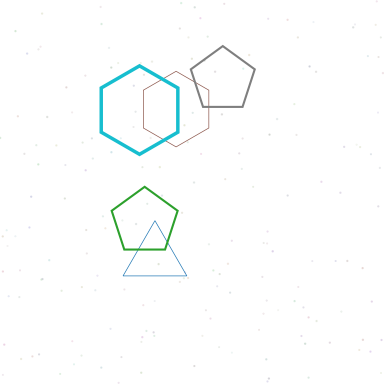[{"shape": "triangle", "thickness": 0.5, "radius": 0.48, "center": [0.402, 0.331]}, {"shape": "pentagon", "thickness": 1.5, "radius": 0.45, "center": [0.376, 0.425]}, {"shape": "hexagon", "thickness": 0.5, "radius": 0.49, "center": [0.457, 0.717]}, {"shape": "pentagon", "thickness": 1.5, "radius": 0.44, "center": [0.579, 0.793]}, {"shape": "hexagon", "thickness": 2.5, "radius": 0.57, "center": [0.362, 0.714]}]